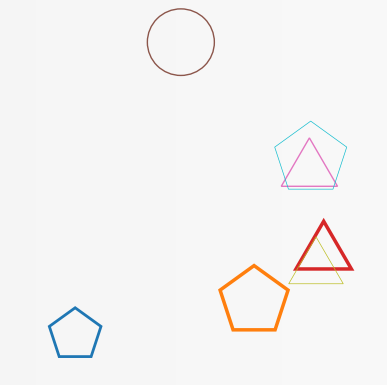[{"shape": "pentagon", "thickness": 2, "radius": 0.35, "center": [0.194, 0.13]}, {"shape": "pentagon", "thickness": 2.5, "radius": 0.46, "center": [0.656, 0.218]}, {"shape": "triangle", "thickness": 2.5, "radius": 0.41, "center": [0.835, 0.343]}, {"shape": "circle", "thickness": 1, "radius": 0.43, "center": [0.467, 0.89]}, {"shape": "triangle", "thickness": 1, "radius": 0.42, "center": [0.798, 0.558]}, {"shape": "triangle", "thickness": 0.5, "radius": 0.41, "center": [0.815, 0.304]}, {"shape": "pentagon", "thickness": 0.5, "radius": 0.49, "center": [0.802, 0.588]}]